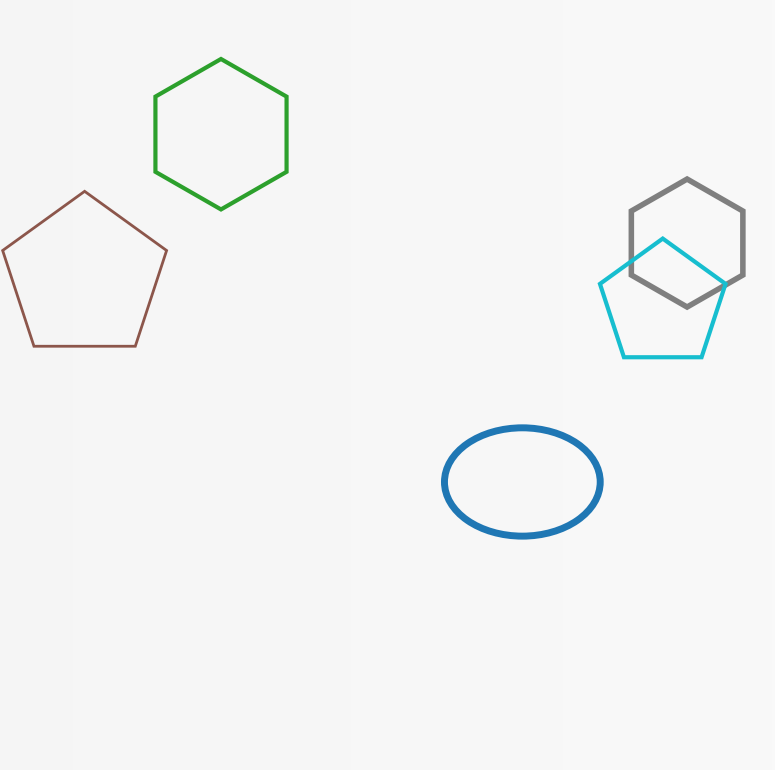[{"shape": "oval", "thickness": 2.5, "radius": 0.5, "center": [0.674, 0.374]}, {"shape": "hexagon", "thickness": 1.5, "radius": 0.49, "center": [0.285, 0.826]}, {"shape": "pentagon", "thickness": 1, "radius": 0.56, "center": [0.109, 0.64]}, {"shape": "hexagon", "thickness": 2, "radius": 0.42, "center": [0.887, 0.684]}, {"shape": "pentagon", "thickness": 1.5, "radius": 0.43, "center": [0.855, 0.605]}]